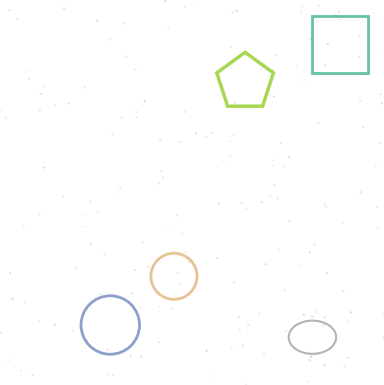[{"shape": "square", "thickness": 2, "radius": 0.37, "center": [0.883, 0.884]}, {"shape": "circle", "thickness": 2, "radius": 0.38, "center": [0.286, 0.156]}, {"shape": "pentagon", "thickness": 2.5, "radius": 0.39, "center": [0.637, 0.787]}, {"shape": "circle", "thickness": 2, "radius": 0.3, "center": [0.452, 0.282]}, {"shape": "oval", "thickness": 1.5, "radius": 0.31, "center": [0.812, 0.124]}]